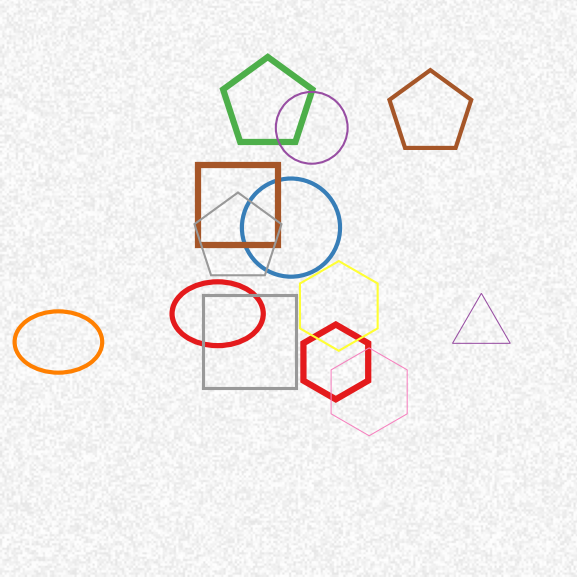[{"shape": "oval", "thickness": 2.5, "radius": 0.39, "center": [0.377, 0.456]}, {"shape": "hexagon", "thickness": 3, "radius": 0.32, "center": [0.581, 0.372]}, {"shape": "circle", "thickness": 2, "radius": 0.42, "center": [0.504, 0.605]}, {"shape": "pentagon", "thickness": 3, "radius": 0.41, "center": [0.464, 0.819]}, {"shape": "circle", "thickness": 1, "radius": 0.31, "center": [0.54, 0.778]}, {"shape": "triangle", "thickness": 0.5, "radius": 0.29, "center": [0.834, 0.433]}, {"shape": "oval", "thickness": 2, "radius": 0.38, "center": [0.101, 0.407]}, {"shape": "hexagon", "thickness": 1, "radius": 0.39, "center": [0.587, 0.469]}, {"shape": "square", "thickness": 3, "radius": 0.34, "center": [0.412, 0.644]}, {"shape": "pentagon", "thickness": 2, "radius": 0.37, "center": [0.745, 0.803]}, {"shape": "hexagon", "thickness": 0.5, "radius": 0.38, "center": [0.639, 0.321]}, {"shape": "pentagon", "thickness": 1, "radius": 0.4, "center": [0.412, 0.587]}, {"shape": "square", "thickness": 1.5, "radius": 0.4, "center": [0.432, 0.408]}]